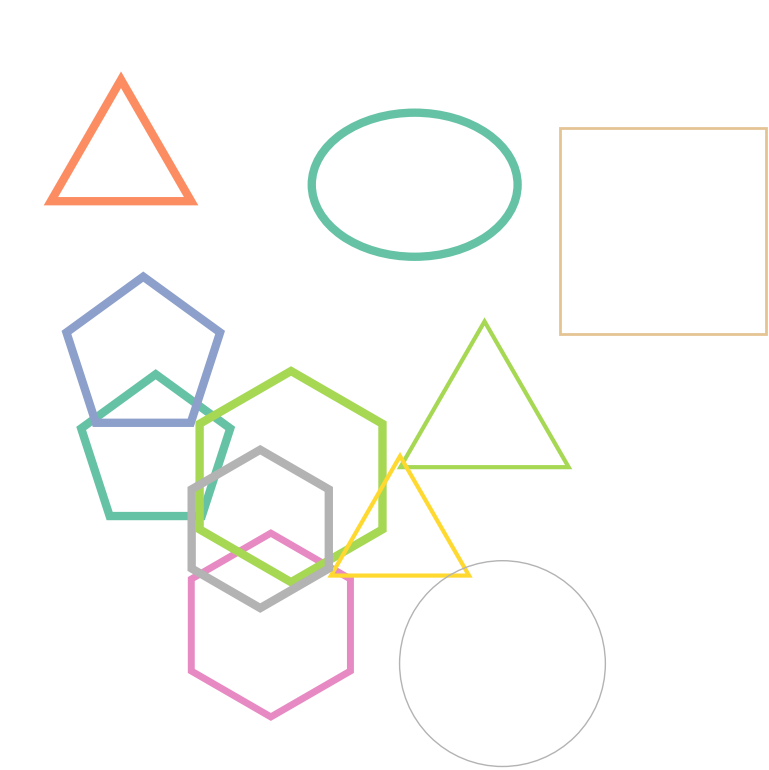[{"shape": "oval", "thickness": 3, "radius": 0.67, "center": [0.539, 0.76]}, {"shape": "pentagon", "thickness": 3, "radius": 0.51, "center": [0.202, 0.412]}, {"shape": "triangle", "thickness": 3, "radius": 0.53, "center": [0.157, 0.791]}, {"shape": "pentagon", "thickness": 3, "radius": 0.52, "center": [0.186, 0.536]}, {"shape": "hexagon", "thickness": 2.5, "radius": 0.6, "center": [0.352, 0.188]}, {"shape": "triangle", "thickness": 1.5, "radius": 0.63, "center": [0.629, 0.456]}, {"shape": "hexagon", "thickness": 3, "radius": 0.69, "center": [0.378, 0.381]}, {"shape": "triangle", "thickness": 1.5, "radius": 0.52, "center": [0.52, 0.304]}, {"shape": "square", "thickness": 1, "radius": 0.67, "center": [0.861, 0.7]}, {"shape": "hexagon", "thickness": 3, "radius": 0.51, "center": [0.338, 0.313]}, {"shape": "circle", "thickness": 0.5, "radius": 0.67, "center": [0.653, 0.138]}]